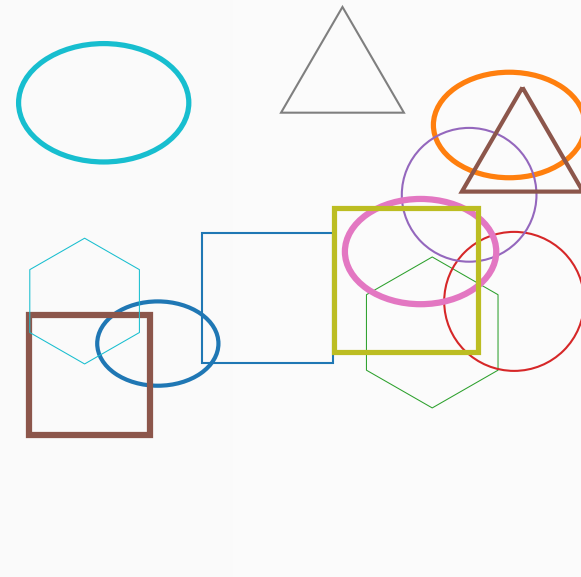[{"shape": "square", "thickness": 1, "radius": 0.56, "center": [0.461, 0.484]}, {"shape": "oval", "thickness": 2, "radius": 0.52, "center": [0.272, 0.404]}, {"shape": "oval", "thickness": 2.5, "radius": 0.65, "center": [0.876, 0.783]}, {"shape": "hexagon", "thickness": 0.5, "radius": 0.65, "center": [0.744, 0.423]}, {"shape": "circle", "thickness": 1, "radius": 0.6, "center": [0.885, 0.477]}, {"shape": "circle", "thickness": 1, "radius": 0.58, "center": [0.807, 0.662]}, {"shape": "triangle", "thickness": 2, "radius": 0.6, "center": [0.899, 0.727]}, {"shape": "square", "thickness": 3, "radius": 0.52, "center": [0.154, 0.35]}, {"shape": "oval", "thickness": 3, "radius": 0.65, "center": [0.724, 0.564]}, {"shape": "triangle", "thickness": 1, "radius": 0.61, "center": [0.589, 0.865]}, {"shape": "square", "thickness": 2.5, "radius": 0.62, "center": [0.698, 0.515]}, {"shape": "hexagon", "thickness": 0.5, "radius": 0.54, "center": [0.146, 0.478]}, {"shape": "oval", "thickness": 2.5, "radius": 0.73, "center": [0.178, 0.821]}]